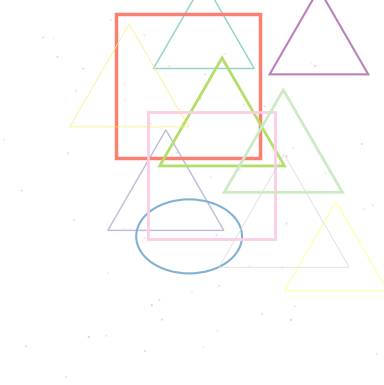[{"shape": "triangle", "thickness": 1, "radius": 0.76, "center": [0.529, 0.898]}, {"shape": "triangle", "thickness": 1, "radius": 0.77, "center": [0.873, 0.322]}, {"shape": "triangle", "thickness": 1, "radius": 0.87, "center": [0.431, 0.489]}, {"shape": "square", "thickness": 2.5, "radius": 0.93, "center": [0.489, 0.777]}, {"shape": "oval", "thickness": 1.5, "radius": 0.69, "center": [0.491, 0.386]}, {"shape": "triangle", "thickness": 2, "radius": 0.94, "center": [0.577, 0.663]}, {"shape": "square", "thickness": 2, "radius": 0.82, "center": [0.549, 0.544]}, {"shape": "triangle", "thickness": 0.5, "radius": 0.98, "center": [0.738, 0.404]}, {"shape": "triangle", "thickness": 1.5, "radius": 0.74, "center": [0.828, 0.881]}, {"shape": "triangle", "thickness": 2, "radius": 0.89, "center": [0.736, 0.589]}, {"shape": "triangle", "thickness": 0.5, "radius": 0.89, "center": [0.336, 0.76]}]